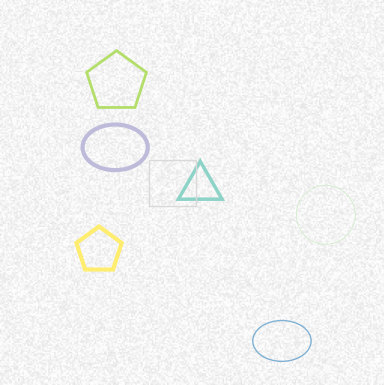[{"shape": "triangle", "thickness": 2.5, "radius": 0.33, "center": [0.52, 0.515]}, {"shape": "oval", "thickness": 3, "radius": 0.42, "center": [0.299, 0.617]}, {"shape": "oval", "thickness": 1, "radius": 0.38, "center": [0.732, 0.114]}, {"shape": "pentagon", "thickness": 2, "radius": 0.41, "center": [0.303, 0.787]}, {"shape": "square", "thickness": 1, "radius": 0.3, "center": [0.448, 0.524]}, {"shape": "circle", "thickness": 0.5, "radius": 0.38, "center": [0.846, 0.442]}, {"shape": "pentagon", "thickness": 3, "radius": 0.31, "center": [0.257, 0.35]}]